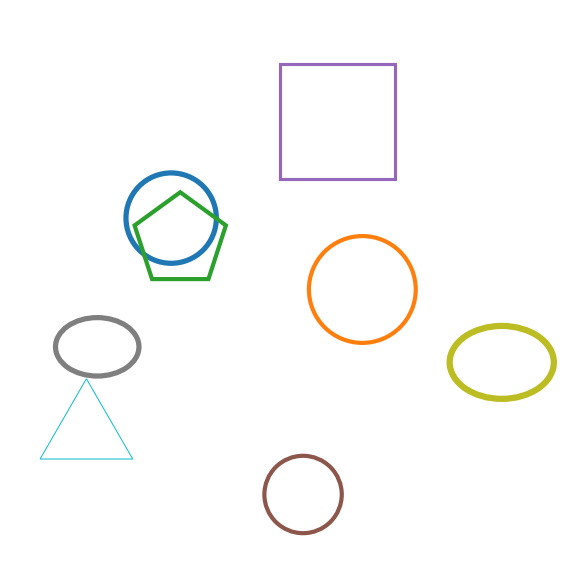[{"shape": "circle", "thickness": 2.5, "radius": 0.39, "center": [0.296, 0.621]}, {"shape": "circle", "thickness": 2, "radius": 0.46, "center": [0.627, 0.498]}, {"shape": "pentagon", "thickness": 2, "radius": 0.42, "center": [0.312, 0.583]}, {"shape": "square", "thickness": 1.5, "radius": 0.5, "center": [0.585, 0.789]}, {"shape": "circle", "thickness": 2, "radius": 0.33, "center": [0.525, 0.143]}, {"shape": "oval", "thickness": 2.5, "radius": 0.36, "center": [0.168, 0.399]}, {"shape": "oval", "thickness": 3, "radius": 0.45, "center": [0.869, 0.372]}, {"shape": "triangle", "thickness": 0.5, "radius": 0.46, "center": [0.15, 0.251]}]